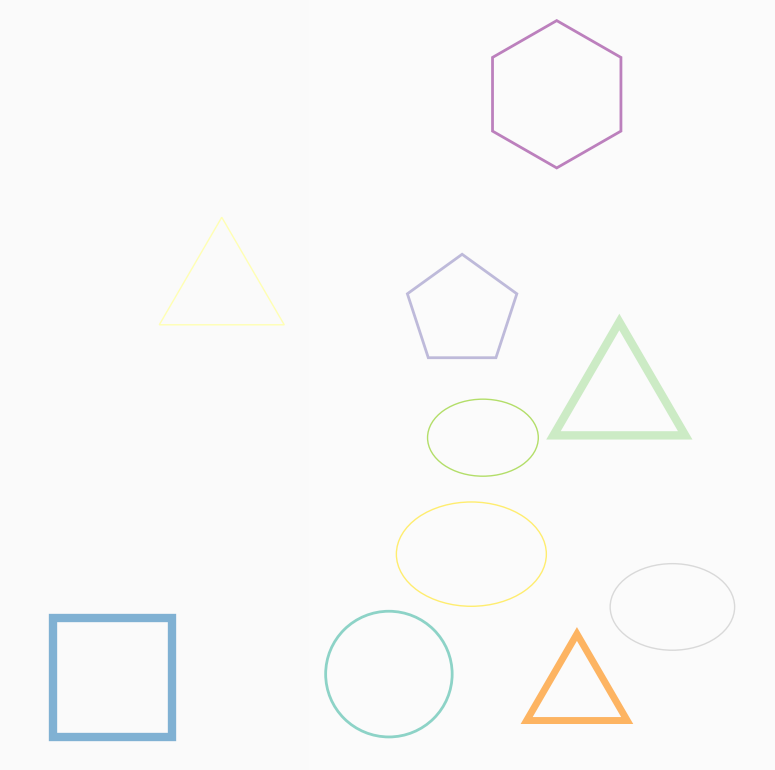[{"shape": "circle", "thickness": 1, "radius": 0.41, "center": [0.502, 0.125]}, {"shape": "triangle", "thickness": 0.5, "radius": 0.47, "center": [0.286, 0.625]}, {"shape": "pentagon", "thickness": 1, "radius": 0.37, "center": [0.596, 0.596]}, {"shape": "square", "thickness": 3, "radius": 0.38, "center": [0.145, 0.12]}, {"shape": "triangle", "thickness": 2.5, "radius": 0.37, "center": [0.744, 0.102]}, {"shape": "oval", "thickness": 0.5, "radius": 0.36, "center": [0.623, 0.432]}, {"shape": "oval", "thickness": 0.5, "radius": 0.4, "center": [0.868, 0.212]}, {"shape": "hexagon", "thickness": 1, "radius": 0.48, "center": [0.718, 0.878]}, {"shape": "triangle", "thickness": 3, "radius": 0.49, "center": [0.799, 0.484]}, {"shape": "oval", "thickness": 0.5, "radius": 0.48, "center": [0.608, 0.28]}]